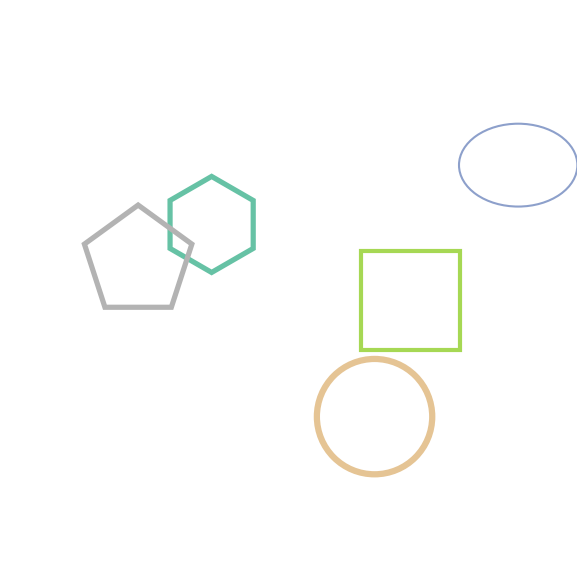[{"shape": "hexagon", "thickness": 2.5, "radius": 0.42, "center": [0.366, 0.61]}, {"shape": "oval", "thickness": 1, "radius": 0.51, "center": [0.897, 0.713]}, {"shape": "square", "thickness": 2, "radius": 0.43, "center": [0.711, 0.479]}, {"shape": "circle", "thickness": 3, "radius": 0.5, "center": [0.649, 0.278]}, {"shape": "pentagon", "thickness": 2.5, "radius": 0.49, "center": [0.239, 0.546]}]